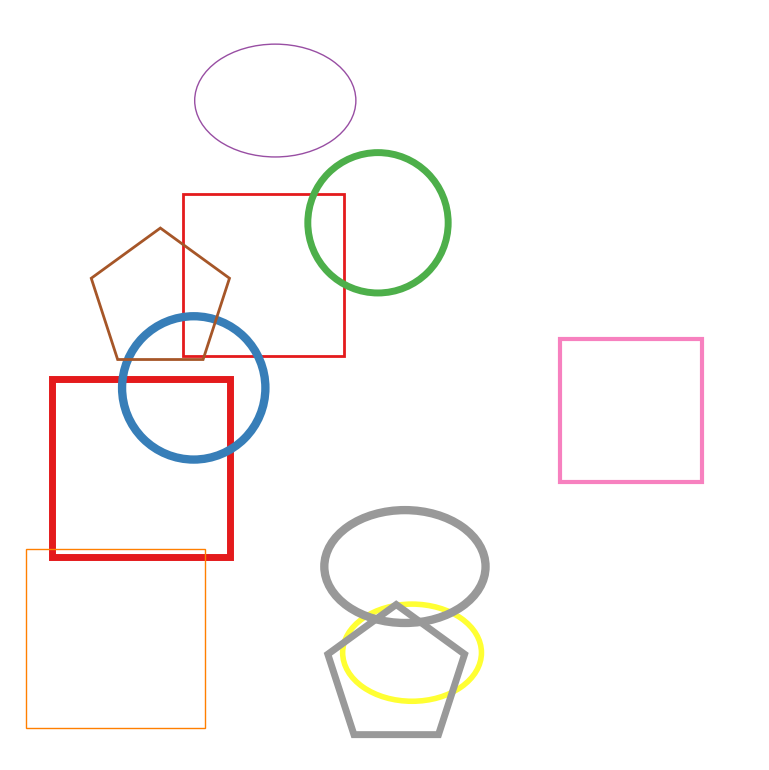[{"shape": "square", "thickness": 2.5, "radius": 0.58, "center": [0.184, 0.392]}, {"shape": "square", "thickness": 1, "radius": 0.52, "center": [0.342, 0.643]}, {"shape": "circle", "thickness": 3, "radius": 0.47, "center": [0.252, 0.496]}, {"shape": "circle", "thickness": 2.5, "radius": 0.46, "center": [0.491, 0.711]}, {"shape": "oval", "thickness": 0.5, "radius": 0.52, "center": [0.358, 0.869]}, {"shape": "square", "thickness": 0.5, "radius": 0.58, "center": [0.15, 0.171]}, {"shape": "oval", "thickness": 2, "radius": 0.45, "center": [0.535, 0.152]}, {"shape": "pentagon", "thickness": 1, "radius": 0.47, "center": [0.208, 0.609]}, {"shape": "square", "thickness": 1.5, "radius": 0.46, "center": [0.819, 0.467]}, {"shape": "oval", "thickness": 3, "radius": 0.52, "center": [0.526, 0.264]}, {"shape": "pentagon", "thickness": 2.5, "radius": 0.47, "center": [0.515, 0.121]}]